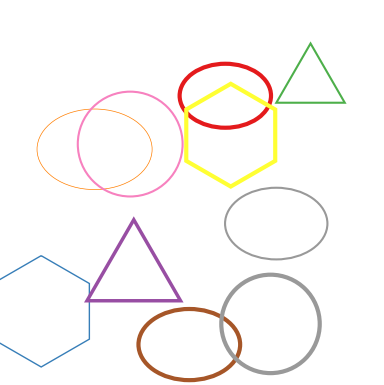[{"shape": "oval", "thickness": 3, "radius": 0.59, "center": [0.585, 0.751]}, {"shape": "hexagon", "thickness": 1, "radius": 0.72, "center": [0.107, 0.191]}, {"shape": "triangle", "thickness": 1.5, "radius": 0.51, "center": [0.807, 0.784]}, {"shape": "triangle", "thickness": 2.5, "radius": 0.7, "center": [0.347, 0.289]}, {"shape": "oval", "thickness": 0.5, "radius": 0.75, "center": [0.246, 0.612]}, {"shape": "hexagon", "thickness": 3, "radius": 0.67, "center": [0.599, 0.649]}, {"shape": "oval", "thickness": 3, "radius": 0.66, "center": [0.492, 0.105]}, {"shape": "circle", "thickness": 1.5, "radius": 0.68, "center": [0.338, 0.626]}, {"shape": "circle", "thickness": 3, "radius": 0.64, "center": [0.703, 0.159]}, {"shape": "oval", "thickness": 1.5, "radius": 0.66, "center": [0.717, 0.419]}]